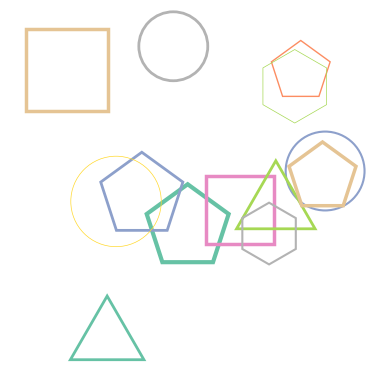[{"shape": "triangle", "thickness": 2, "radius": 0.55, "center": [0.278, 0.121]}, {"shape": "pentagon", "thickness": 3, "radius": 0.56, "center": [0.487, 0.41]}, {"shape": "pentagon", "thickness": 1, "radius": 0.4, "center": [0.781, 0.815]}, {"shape": "pentagon", "thickness": 2, "radius": 0.56, "center": [0.368, 0.492]}, {"shape": "circle", "thickness": 1.5, "radius": 0.51, "center": [0.844, 0.556]}, {"shape": "square", "thickness": 2.5, "radius": 0.44, "center": [0.624, 0.454]}, {"shape": "hexagon", "thickness": 0.5, "radius": 0.48, "center": [0.766, 0.776]}, {"shape": "triangle", "thickness": 2, "radius": 0.59, "center": [0.716, 0.465]}, {"shape": "circle", "thickness": 0.5, "radius": 0.59, "center": [0.301, 0.477]}, {"shape": "square", "thickness": 2.5, "radius": 0.53, "center": [0.175, 0.817]}, {"shape": "pentagon", "thickness": 2.5, "radius": 0.46, "center": [0.838, 0.54]}, {"shape": "hexagon", "thickness": 1.5, "radius": 0.4, "center": [0.699, 0.393]}, {"shape": "circle", "thickness": 2, "radius": 0.45, "center": [0.45, 0.88]}]